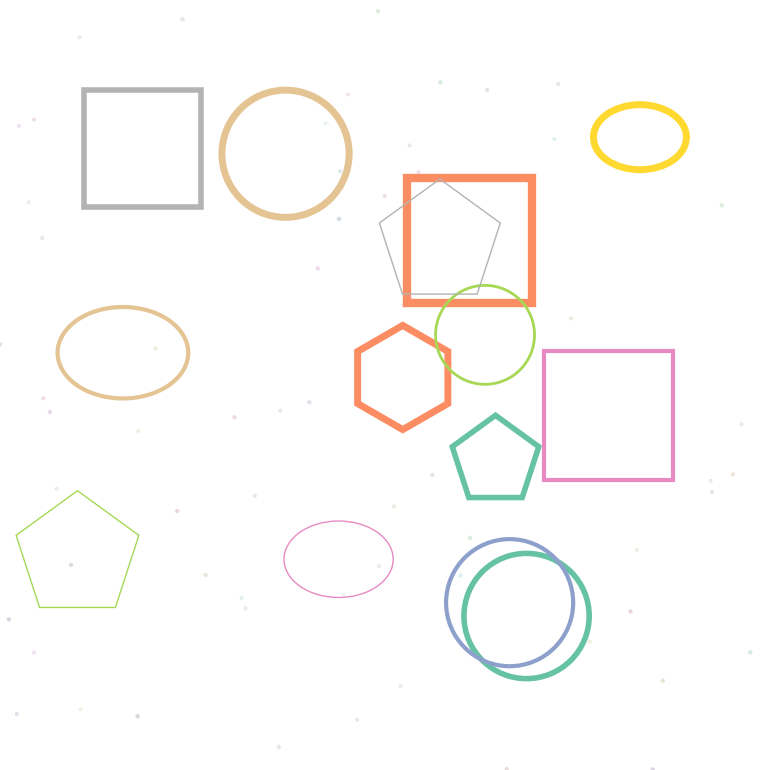[{"shape": "pentagon", "thickness": 2, "radius": 0.3, "center": [0.644, 0.402]}, {"shape": "circle", "thickness": 2, "radius": 0.41, "center": [0.684, 0.2]}, {"shape": "square", "thickness": 3, "radius": 0.41, "center": [0.61, 0.688]}, {"shape": "hexagon", "thickness": 2.5, "radius": 0.34, "center": [0.523, 0.51]}, {"shape": "circle", "thickness": 1.5, "radius": 0.41, "center": [0.662, 0.217]}, {"shape": "square", "thickness": 1.5, "radius": 0.42, "center": [0.79, 0.46]}, {"shape": "oval", "thickness": 0.5, "radius": 0.35, "center": [0.44, 0.274]}, {"shape": "circle", "thickness": 1, "radius": 0.32, "center": [0.63, 0.565]}, {"shape": "pentagon", "thickness": 0.5, "radius": 0.42, "center": [0.101, 0.279]}, {"shape": "oval", "thickness": 2.5, "radius": 0.3, "center": [0.831, 0.822]}, {"shape": "oval", "thickness": 1.5, "radius": 0.42, "center": [0.16, 0.542]}, {"shape": "circle", "thickness": 2.5, "radius": 0.41, "center": [0.371, 0.8]}, {"shape": "pentagon", "thickness": 0.5, "radius": 0.41, "center": [0.571, 0.685]}, {"shape": "square", "thickness": 2, "radius": 0.38, "center": [0.185, 0.808]}]